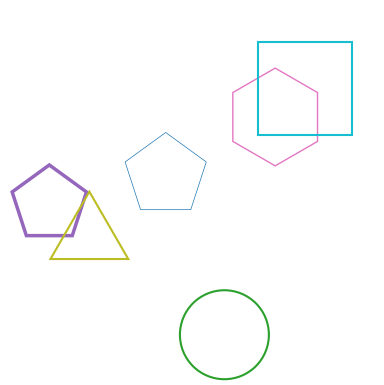[{"shape": "pentagon", "thickness": 0.5, "radius": 0.55, "center": [0.43, 0.545]}, {"shape": "circle", "thickness": 1.5, "radius": 0.58, "center": [0.583, 0.131]}, {"shape": "pentagon", "thickness": 2.5, "radius": 0.51, "center": [0.128, 0.47]}, {"shape": "hexagon", "thickness": 1, "radius": 0.63, "center": [0.715, 0.696]}, {"shape": "triangle", "thickness": 1.5, "radius": 0.58, "center": [0.232, 0.386]}, {"shape": "square", "thickness": 1.5, "radius": 0.61, "center": [0.792, 0.77]}]